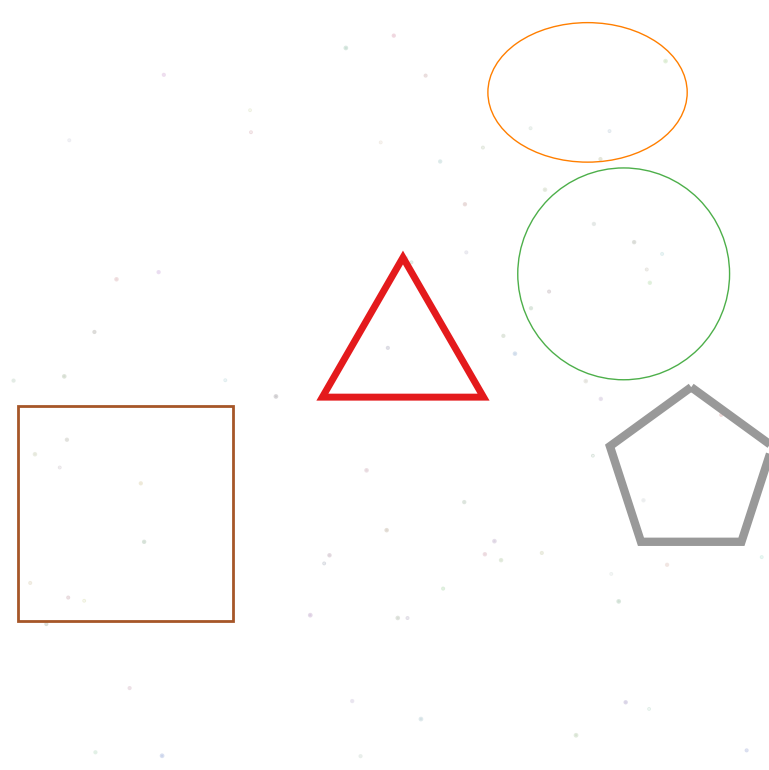[{"shape": "triangle", "thickness": 2.5, "radius": 0.6, "center": [0.523, 0.545]}, {"shape": "circle", "thickness": 0.5, "radius": 0.69, "center": [0.81, 0.644]}, {"shape": "oval", "thickness": 0.5, "radius": 0.65, "center": [0.763, 0.88]}, {"shape": "square", "thickness": 1, "radius": 0.7, "center": [0.163, 0.333]}, {"shape": "pentagon", "thickness": 3, "radius": 0.55, "center": [0.898, 0.386]}]